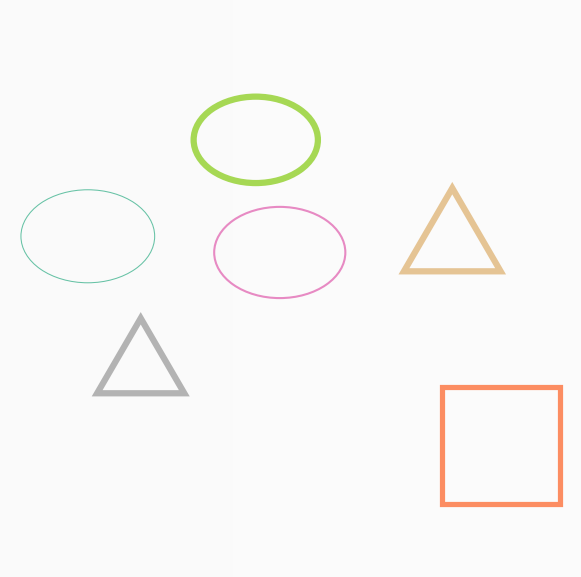[{"shape": "oval", "thickness": 0.5, "radius": 0.58, "center": [0.151, 0.59]}, {"shape": "square", "thickness": 2.5, "radius": 0.51, "center": [0.862, 0.227]}, {"shape": "oval", "thickness": 1, "radius": 0.56, "center": [0.481, 0.562]}, {"shape": "oval", "thickness": 3, "radius": 0.53, "center": [0.44, 0.757]}, {"shape": "triangle", "thickness": 3, "radius": 0.48, "center": [0.778, 0.577]}, {"shape": "triangle", "thickness": 3, "radius": 0.43, "center": [0.242, 0.361]}]